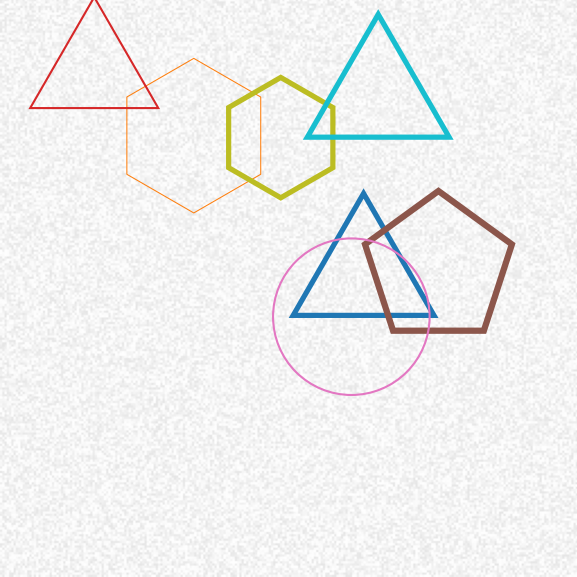[{"shape": "triangle", "thickness": 2.5, "radius": 0.7, "center": [0.63, 0.523]}, {"shape": "hexagon", "thickness": 0.5, "radius": 0.67, "center": [0.336, 0.764]}, {"shape": "triangle", "thickness": 1, "radius": 0.64, "center": [0.163, 0.876]}, {"shape": "pentagon", "thickness": 3, "radius": 0.67, "center": [0.759, 0.535]}, {"shape": "circle", "thickness": 1, "radius": 0.68, "center": [0.608, 0.451]}, {"shape": "hexagon", "thickness": 2.5, "radius": 0.52, "center": [0.486, 0.761]}, {"shape": "triangle", "thickness": 2.5, "radius": 0.71, "center": [0.655, 0.832]}]